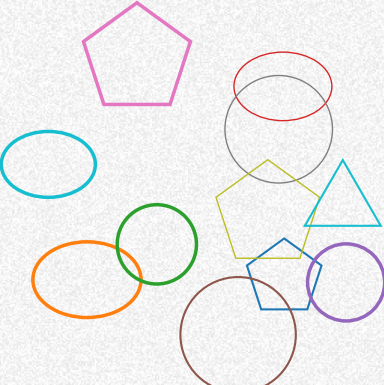[{"shape": "pentagon", "thickness": 1.5, "radius": 0.51, "center": [0.738, 0.279]}, {"shape": "oval", "thickness": 2.5, "radius": 0.7, "center": [0.226, 0.274]}, {"shape": "circle", "thickness": 2.5, "radius": 0.51, "center": [0.407, 0.365]}, {"shape": "oval", "thickness": 1, "radius": 0.64, "center": [0.735, 0.776]}, {"shape": "circle", "thickness": 2.5, "radius": 0.5, "center": [0.899, 0.266]}, {"shape": "circle", "thickness": 1.5, "radius": 0.75, "center": [0.618, 0.13]}, {"shape": "pentagon", "thickness": 2.5, "radius": 0.73, "center": [0.356, 0.847]}, {"shape": "circle", "thickness": 1, "radius": 0.7, "center": [0.724, 0.664]}, {"shape": "pentagon", "thickness": 1, "radius": 0.71, "center": [0.696, 0.444]}, {"shape": "triangle", "thickness": 1.5, "radius": 0.57, "center": [0.89, 0.47]}, {"shape": "oval", "thickness": 2.5, "radius": 0.61, "center": [0.126, 0.573]}]